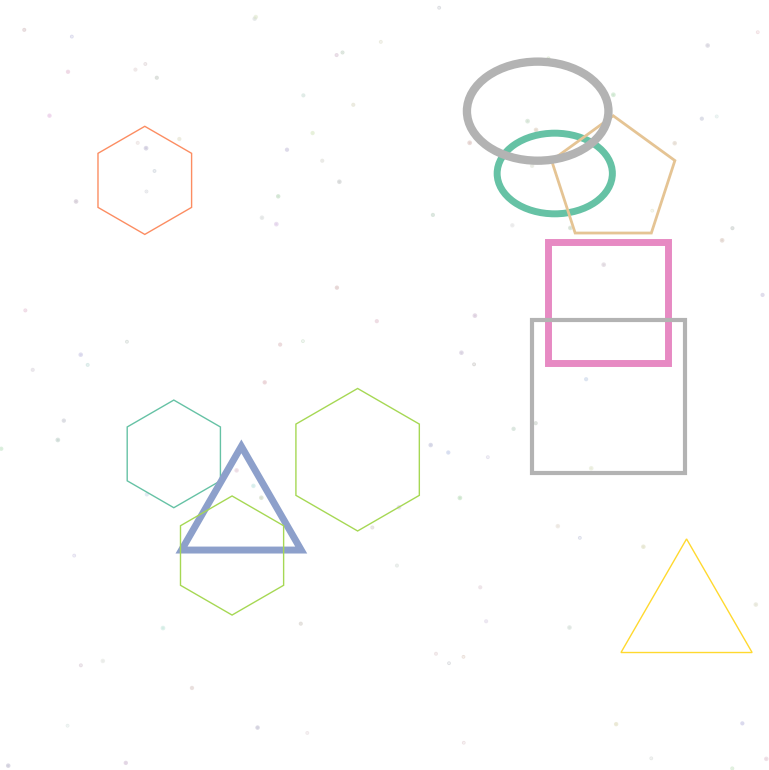[{"shape": "hexagon", "thickness": 0.5, "radius": 0.35, "center": [0.226, 0.411]}, {"shape": "oval", "thickness": 2.5, "radius": 0.37, "center": [0.72, 0.775]}, {"shape": "hexagon", "thickness": 0.5, "radius": 0.35, "center": [0.188, 0.766]}, {"shape": "triangle", "thickness": 2.5, "radius": 0.45, "center": [0.313, 0.331]}, {"shape": "square", "thickness": 2.5, "radius": 0.39, "center": [0.79, 0.607]}, {"shape": "hexagon", "thickness": 0.5, "radius": 0.46, "center": [0.464, 0.403]}, {"shape": "hexagon", "thickness": 0.5, "radius": 0.39, "center": [0.301, 0.279]}, {"shape": "triangle", "thickness": 0.5, "radius": 0.49, "center": [0.892, 0.202]}, {"shape": "pentagon", "thickness": 1, "radius": 0.42, "center": [0.796, 0.765]}, {"shape": "oval", "thickness": 3, "radius": 0.46, "center": [0.698, 0.856]}, {"shape": "square", "thickness": 1.5, "radius": 0.5, "center": [0.79, 0.484]}]